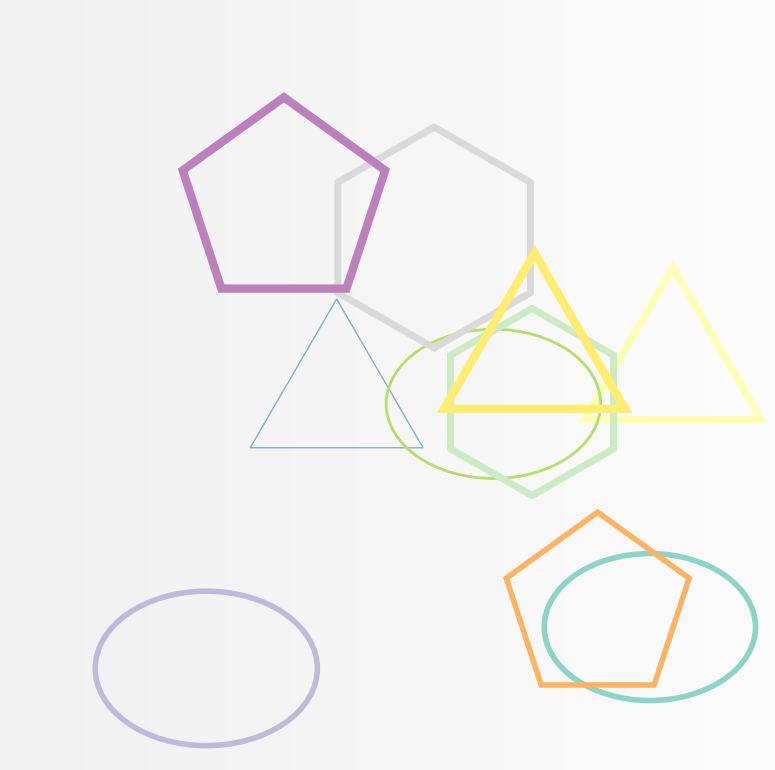[{"shape": "oval", "thickness": 2, "radius": 0.68, "center": [0.839, 0.186]}, {"shape": "triangle", "thickness": 2.5, "radius": 0.66, "center": [0.868, 0.521]}, {"shape": "oval", "thickness": 2, "radius": 0.72, "center": [0.266, 0.132]}, {"shape": "triangle", "thickness": 0.5, "radius": 0.64, "center": [0.434, 0.483]}, {"shape": "pentagon", "thickness": 2, "radius": 0.62, "center": [0.771, 0.211]}, {"shape": "oval", "thickness": 1, "radius": 0.69, "center": [0.637, 0.476]}, {"shape": "hexagon", "thickness": 2.5, "radius": 0.72, "center": [0.56, 0.692]}, {"shape": "pentagon", "thickness": 3, "radius": 0.69, "center": [0.366, 0.736]}, {"shape": "hexagon", "thickness": 2.5, "radius": 0.61, "center": [0.686, 0.478]}, {"shape": "triangle", "thickness": 3, "radius": 0.67, "center": [0.69, 0.536]}]